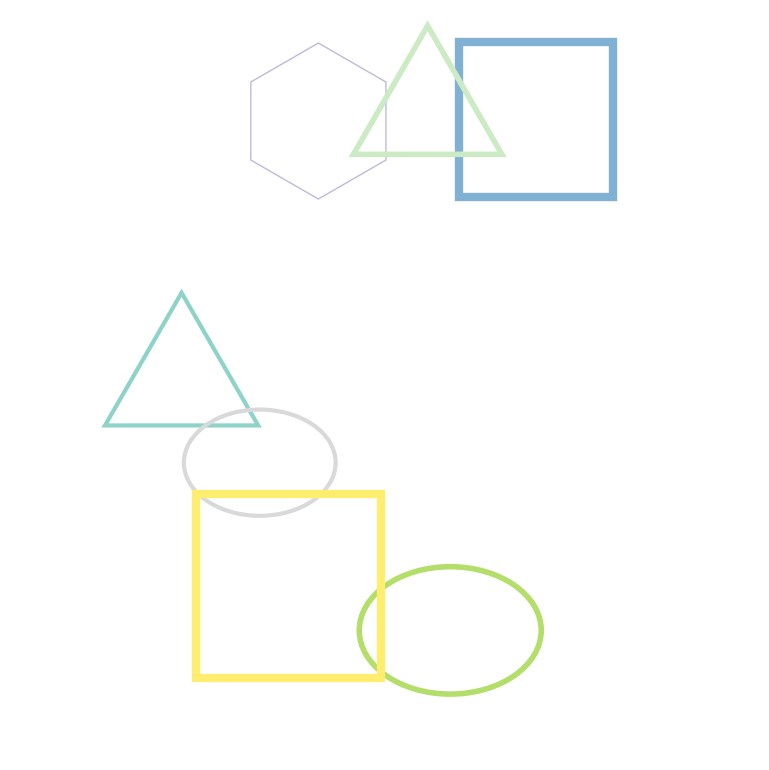[{"shape": "triangle", "thickness": 1.5, "radius": 0.57, "center": [0.236, 0.505]}, {"shape": "hexagon", "thickness": 0.5, "radius": 0.51, "center": [0.413, 0.843]}, {"shape": "square", "thickness": 3, "radius": 0.5, "center": [0.696, 0.845]}, {"shape": "oval", "thickness": 2, "radius": 0.59, "center": [0.585, 0.181]}, {"shape": "oval", "thickness": 1.5, "radius": 0.49, "center": [0.337, 0.399]}, {"shape": "triangle", "thickness": 2, "radius": 0.56, "center": [0.555, 0.855]}, {"shape": "square", "thickness": 3, "radius": 0.6, "center": [0.375, 0.239]}]